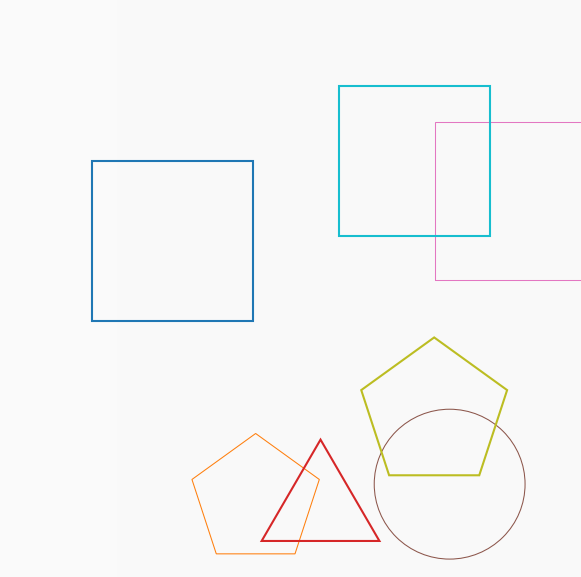[{"shape": "square", "thickness": 1, "radius": 0.69, "center": [0.297, 0.582]}, {"shape": "pentagon", "thickness": 0.5, "radius": 0.58, "center": [0.44, 0.133]}, {"shape": "triangle", "thickness": 1, "radius": 0.58, "center": [0.551, 0.121]}, {"shape": "circle", "thickness": 0.5, "radius": 0.65, "center": [0.774, 0.161]}, {"shape": "square", "thickness": 0.5, "radius": 0.68, "center": [0.885, 0.651]}, {"shape": "pentagon", "thickness": 1, "radius": 0.66, "center": [0.747, 0.283]}, {"shape": "square", "thickness": 1, "radius": 0.65, "center": [0.714, 0.72]}]